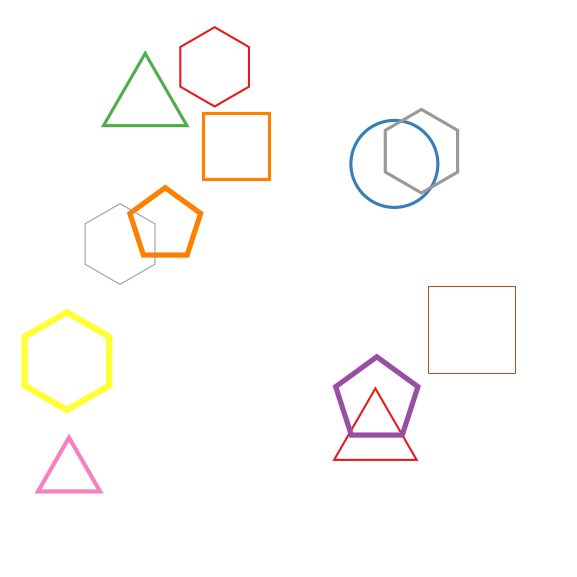[{"shape": "triangle", "thickness": 1, "radius": 0.41, "center": [0.65, 0.244]}, {"shape": "hexagon", "thickness": 1, "radius": 0.34, "center": [0.372, 0.883]}, {"shape": "circle", "thickness": 1.5, "radius": 0.38, "center": [0.683, 0.715]}, {"shape": "triangle", "thickness": 1.5, "radius": 0.42, "center": [0.251, 0.823]}, {"shape": "pentagon", "thickness": 2.5, "radius": 0.37, "center": [0.652, 0.306]}, {"shape": "pentagon", "thickness": 2.5, "radius": 0.32, "center": [0.286, 0.61]}, {"shape": "square", "thickness": 1.5, "radius": 0.29, "center": [0.409, 0.746]}, {"shape": "hexagon", "thickness": 3, "radius": 0.42, "center": [0.116, 0.374]}, {"shape": "square", "thickness": 0.5, "radius": 0.38, "center": [0.816, 0.428]}, {"shape": "triangle", "thickness": 2, "radius": 0.31, "center": [0.12, 0.179]}, {"shape": "hexagon", "thickness": 0.5, "radius": 0.35, "center": [0.208, 0.577]}, {"shape": "hexagon", "thickness": 1.5, "radius": 0.36, "center": [0.73, 0.737]}]